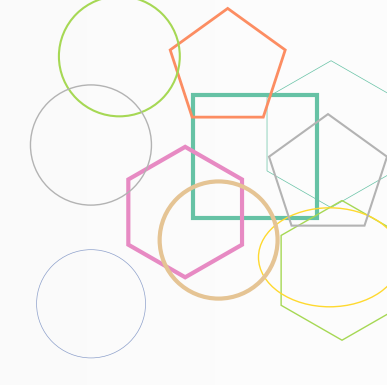[{"shape": "square", "thickness": 3, "radius": 0.8, "center": [0.658, 0.594]}, {"shape": "hexagon", "thickness": 0.5, "radius": 0.95, "center": [0.854, 0.652]}, {"shape": "pentagon", "thickness": 2, "radius": 0.78, "center": [0.588, 0.822]}, {"shape": "circle", "thickness": 0.5, "radius": 0.7, "center": [0.235, 0.211]}, {"shape": "hexagon", "thickness": 3, "radius": 0.85, "center": [0.478, 0.449]}, {"shape": "circle", "thickness": 1.5, "radius": 0.78, "center": [0.308, 0.854]}, {"shape": "hexagon", "thickness": 1, "radius": 0.91, "center": [0.883, 0.298]}, {"shape": "oval", "thickness": 1, "radius": 0.92, "center": [0.851, 0.332]}, {"shape": "circle", "thickness": 3, "radius": 0.76, "center": [0.564, 0.377]}, {"shape": "circle", "thickness": 1, "radius": 0.78, "center": [0.235, 0.623]}, {"shape": "pentagon", "thickness": 1.5, "radius": 0.8, "center": [0.847, 0.543]}]